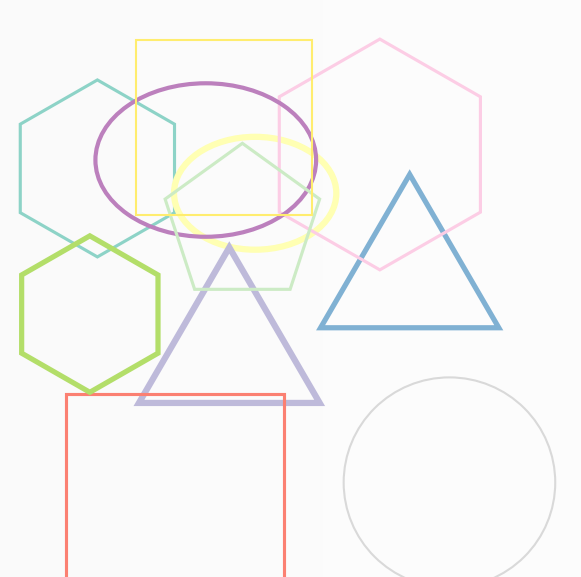[{"shape": "hexagon", "thickness": 1.5, "radius": 0.77, "center": [0.168, 0.707]}, {"shape": "oval", "thickness": 3, "radius": 0.7, "center": [0.439, 0.664]}, {"shape": "triangle", "thickness": 3, "radius": 0.9, "center": [0.394, 0.391]}, {"shape": "square", "thickness": 1.5, "radius": 0.94, "center": [0.301, 0.131]}, {"shape": "triangle", "thickness": 2.5, "radius": 0.89, "center": [0.705, 0.52]}, {"shape": "hexagon", "thickness": 2.5, "radius": 0.68, "center": [0.155, 0.455]}, {"shape": "hexagon", "thickness": 1.5, "radius": 1.0, "center": [0.654, 0.732]}, {"shape": "circle", "thickness": 1, "radius": 0.91, "center": [0.773, 0.164]}, {"shape": "oval", "thickness": 2, "radius": 0.95, "center": [0.354, 0.722]}, {"shape": "pentagon", "thickness": 1.5, "radius": 0.7, "center": [0.417, 0.611]}, {"shape": "square", "thickness": 1, "radius": 0.76, "center": [0.385, 0.779]}]